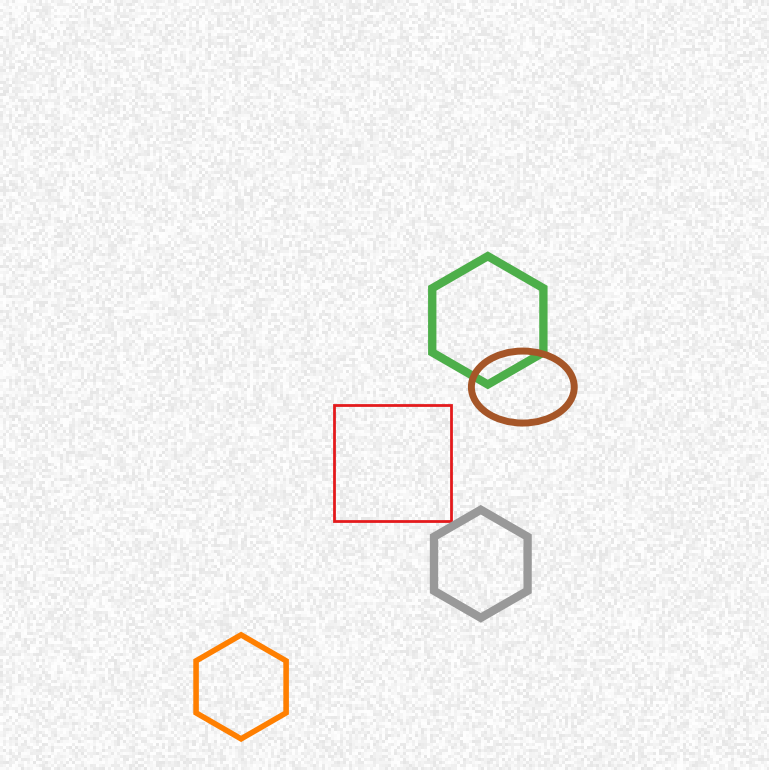[{"shape": "square", "thickness": 1, "radius": 0.38, "center": [0.51, 0.398]}, {"shape": "hexagon", "thickness": 3, "radius": 0.42, "center": [0.634, 0.584]}, {"shape": "hexagon", "thickness": 2, "radius": 0.34, "center": [0.313, 0.108]}, {"shape": "oval", "thickness": 2.5, "radius": 0.33, "center": [0.679, 0.497]}, {"shape": "hexagon", "thickness": 3, "radius": 0.35, "center": [0.624, 0.268]}]